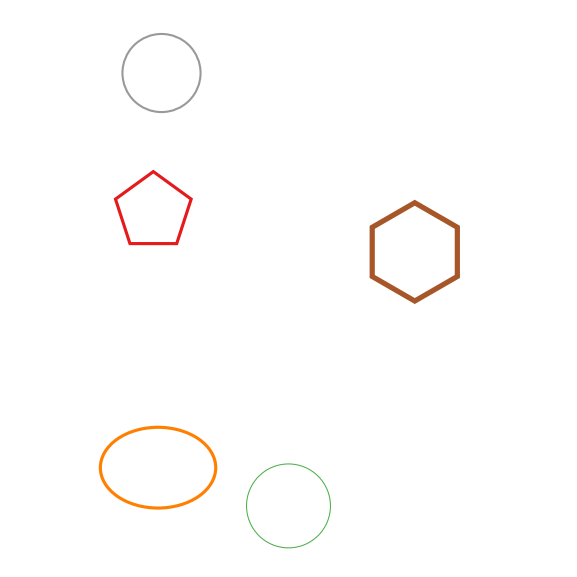[{"shape": "pentagon", "thickness": 1.5, "radius": 0.34, "center": [0.266, 0.633]}, {"shape": "circle", "thickness": 0.5, "radius": 0.36, "center": [0.5, 0.123]}, {"shape": "oval", "thickness": 1.5, "radius": 0.5, "center": [0.274, 0.189]}, {"shape": "hexagon", "thickness": 2.5, "radius": 0.43, "center": [0.718, 0.563]}, {"shape": "circle", "thickness": 1, "radius": 0.34, "center": [0.28, 0.873]}]